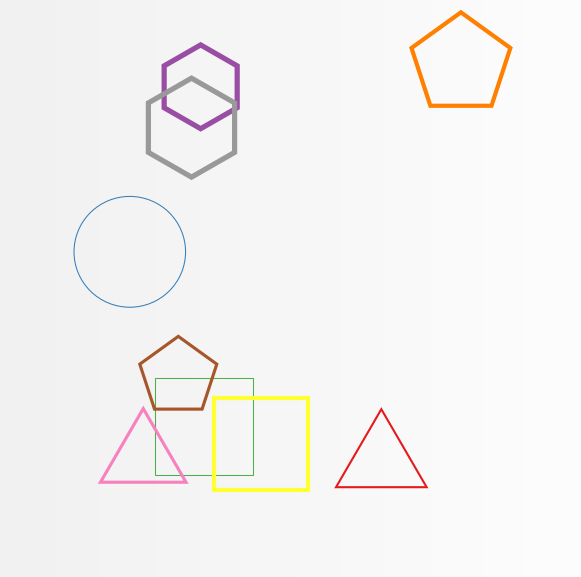[{"shape": "triangle", "thickness": 1, "radius": 0.45, "center": [0.656, 0.201]}, {"shape": "circle", "thickness": 0.5, "radius": 0.48, "center": [0.223, 0.563]}, {"shape": "square", "thickness": 0.5, "radius": 0.42, "center": [0.352, 0.261]}, {"shape": "hexagon", "thickness": 2.5, "radius": 0.36, "center": [0.345, 0.849]}, {"shape": "pentagon", "thickness": 2, "radius": 0.45, "center": [0.793, 0.888]}, {"shape": "square", "thickness": 2, "radius": 0.4, "center": [0.449, 0.23]}, {"shape": "pentagon", "thickness": 1.5, "radius": 0.35, "center": [0.307, 0.347]}, {"shape": "triangle", "thickness": 1.5, "radius": 0.42, "center": [0.246, 0.207]}, {"shape": "hexagon", "thickness": 2.5, "radius": 0.43, "center": [0.329, 0.778]}]